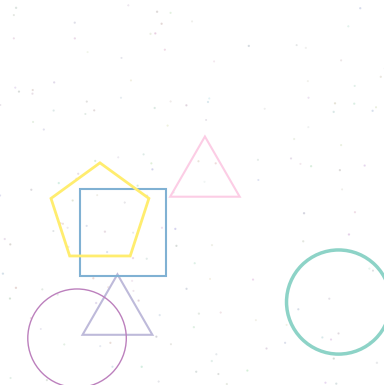[{"shape": "circle", "thickness": 2.5, "radius": 0.68, "center": [0.879, 0.216]}, {"shape": "triangle", "thickness": 1.5, "radius": 0.52, "center": [0.305, 0.183]}, {"shape": "square", "thickness": 1.5, "radius": 0.56, "center": [0.32, 0.396]}, {"shape": "triangle", "thickness": 1.5, "radius": 0.52, "center": [0.532, 0.541]}, {"shape": "circle", "thickness": 1, "radius": 0.64, "center": [0.2, 0.121]}, {"shape": "pentagon", "thickness": 2, "radius": 0.67, "center": [0.26, 0.443]}]